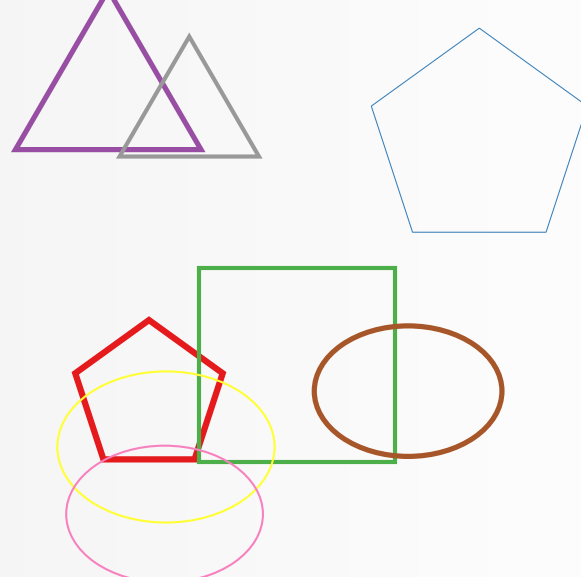[{"shape": "pentagon", "thickness": 3, "radius": 0.67, "center": [0.256, 0.312]}, {"shape": "pentagon", "thickness": 0.5, "radius": 0.98, "center": [0.825, 0.755]}, {"shape": "square", "thickness": 2, "radius": 0.84, "center": [0.511, 0.367]}, {"shape": "triangle", "thickness": 2.5, "radius": 0.92, "center": [0.186, 0.832]}, {"shape": "oval", "thickness": 1, "radius": 0.93, "center": [0.286, 0.225]}, {"shape": "oval", "thickness": 2.5, "radius": 0.81, "center": [0.702, 0.322]}, {"shape": "oval", "thickness": 1, "radius": 0.85, "center": [0.283, 0.109]}, {"shape": "triangle", "thickness": 2, "radius": 0.69, "center": [0.326, 0.797]}]